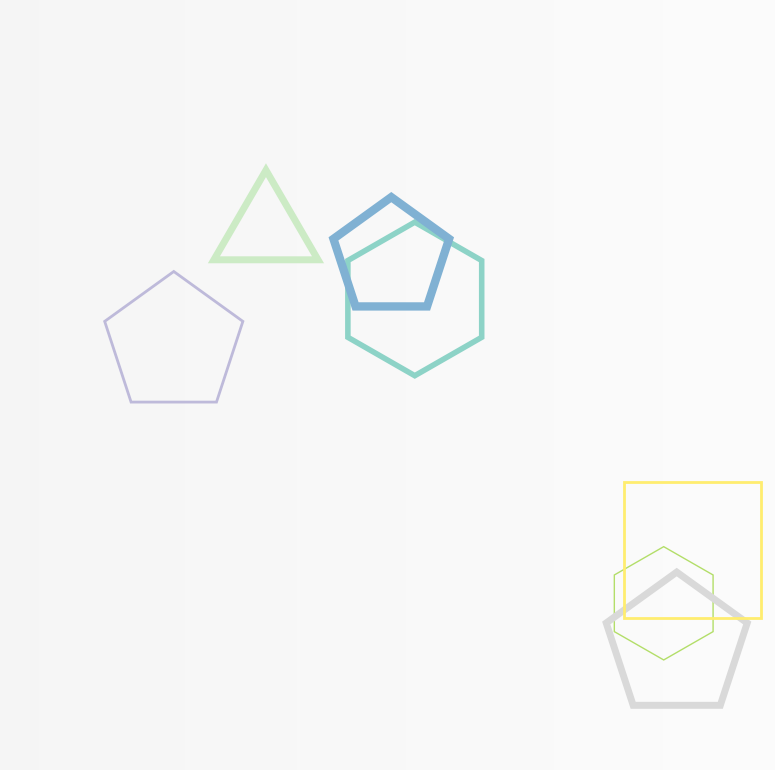[{"shape": "hexagon", "thickness": 2, "radius": 0.5, "center": [0.535, 0.612]}, {"shape": "pentagon", "thickness": 1, "radius": 0.47, "center": [0.224, 0.554]}, {"shape": "pentagon", "thickness": 3, "radius": 0.39, "center": [0.505, 0.666]}, {"shape": "hexagon", "thickness": 0.5, "radius": 0.37, "center": [0.856, 0.216]}, {"shape": "pentagon", "thickness": 2.5, "radius": 0.48, "center": [0.873, 0.161]}, {"shape": "triangle", "thickness": 2.5, "radius": 0.39, "center": [0.343, 0.701]}, {"shape": "square", "thickness": 1, "radius": 0.44, "center": [0.893, 0.286]}]